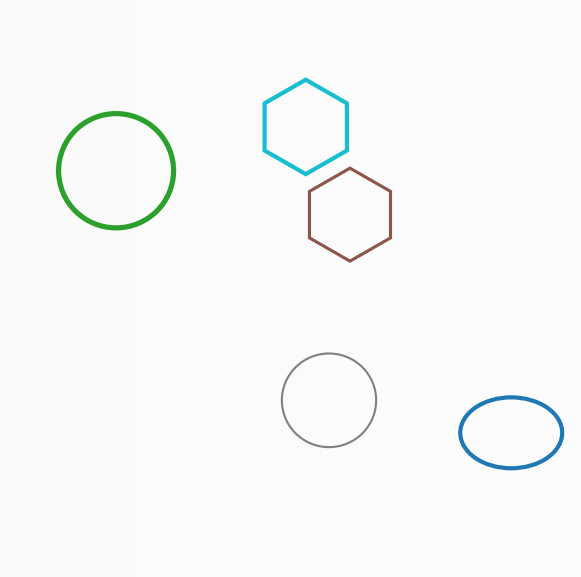[{"shape": "oval", "thickness": 2, "radius": 0.44, "center": [0.88, 0.25]}, {"shape": "circle", "thickness": 2.5, "radius": 0.49, "center": [0.2, 0.704]}, {"shape": "hexagon", "thickness": 1.5, "radius": 0.4, "center": [0.602, 0.627]}, {"shape": "circle", "thickness": 1, "radius": 0.41, "center": [0.566, 0.306]}, {"shape": "hexagon", "thickness": 2, "radius": 0.41, "center": [0.526, 0.779]}]